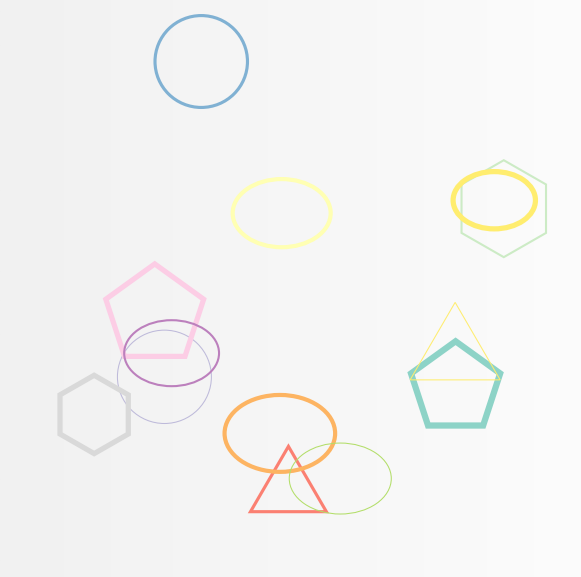[{"shape": "pentagon", "thickness": 3, "radius": 0.4, "center": [0.784, 0.328]}, {"shape": "oval", "thickness": 2, "radius": 0.42, "center": [0.485, 0.63]}, {"shape": "circle", "thickness": 0.5, "radius": 0.4, "center": [0.283, 0.347]}, {"shape": "triangle", "thickness": 1.5, "radius": 0.38, "center": [0.496, 0.151]}, {"shape": "circle", "thickness": 1.5, "radius": 0.4, "center": [0.346, 0.893]}, {"shape": "oval", "thickness": 2, "radius": 0.48, "center": [0.481, 0.249]}, {"shape": "oval", "thickness": 0.5, "radius": 0.44, "center": [0.585, 0.171]}, {"shape": "pentagon", "thickness": 2.5, "radius": 0.44, "center": [0.266, 0.454]}, {"shape": "hexagon", "thickness": 2.5, "radius": 0.34, "center": [0.162, 0.281]}, {"shape": "oval", "thickness": 1, "radius": 0.41, "center": [0.295, 0.388]}, {"shape": "hexagon", "thickness": 1, "radius": 0.42, "center": [0.867, 0.638]}, {"shape": "triangle", "thickness": 0.5, "radius": 0.45, "center": [0.783, 0.386]}, {"shape": "oval", "thickness": 2.5, "radius": 0.35, "center": [0.85, 0.652]}]